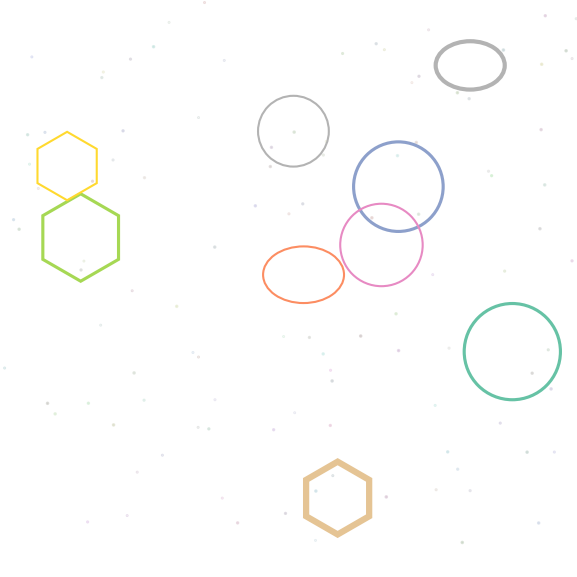[{"shape": "circle", "thickness": 1.5, "radius": 0.42, "center": [0.887, 0.39]}, {"shape": "oval", "thickness": 1, "radius": 0.35, "center": [0.526, 0.523]}, {"shape": "circle", "thickness": 1.5, "radius": 0.39, "center": [0.69, 0.676]}, {"shape": "circle", "thickness": 1, "radius": 0.36, "center": [0.661, 0.575]}, {"shape": "hexagon", "thickness": 1.5, "radius": 0.38, "center": [0.14, 0.588]}, {"shape": "hexagon", "thickness": 1, "radius": 0.3, "center": [0.116, 0.712]}, {"shape": "hexagon", "thickness": 3, "radius": 0.32, "center": [0.585, 0.137]}, {"shape": "circle", "thickness": 1, "radius": 0.31, "center": [0.508, 0.772]}, {"shape": "oval", "thickness": 2, "radius": 0.3, "center": [0.814, 0.886]}]